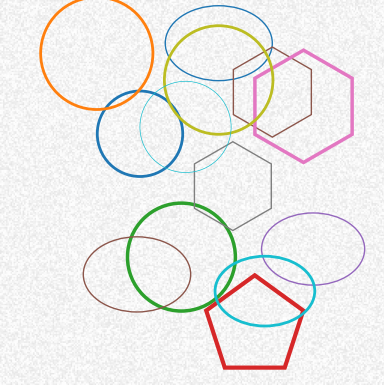[{"shape": "circle", "thickness": 2, "radius": 0.55, "center": [0.364, 0.653]}, {"shape": "oval", "thickness": 1, "radius": 0.7, "center": [0.568, 0.888]}, {"shape": "circle", "thickness": 2, "radius": 0.73, "center": [0.251, 0.861]}, {"shape": "circle", "thickness": 2.5, "radius": 0.7, "center": [0.471, 0.332]}, {"shape": "pentagon", "thickness": 3, "radius": 0.66, "center": [0.662, 0.152]}, {"shape": "oval", "thickness": 1, "radius": 0.67, "center": [0.813, 0.353]}, {"shape": "hexagon", "thickness": 1, "radius": 0.58, "center": [0.707, 0.761]}, {"shape": "oval", "thickness": 1, "radius": 0.7, "center": [0.356, 0.287]}, {"shape": "hexagon", "thickness": 2.5, "radius": 0.73, "center": [0.788, 0.724]}, {"shape": "hexagon", "thickness": 1, "radius": 0.58, "center": [0.605, 0.517]}, {"shape": "circle", "thickness": 2, "radius": 0.71, "center": [0.568, 0.792]}, {"shape": "circle", "thickness": 0.5, "radius": 0.59, "center": [0.482, 0.67]}, {"shape": "oval", "thickness": 2, "radius": 0.65, "center": [0.688, 0.244]}]